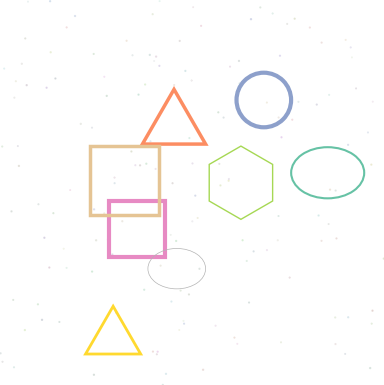[{"shape": "oval", "thickness": 1.5, "radius": 0.47, "center": [0.851, 0.551]}, {"shape": "triangle", "thickness": 2.5, "radius": 0.47, "center": [0.452, 0.673]}, {"shape": "circle", "thickness": 3, "radius": 0.35, "center": [0.685, 0.74]}, {"shape": "square", "thickness": 3, "radius": 0.36, "center": [0.355, 0.405]}, {"shape": "hexagon", "thickness": 1, "radius": 0.48, "center": [0.626, 0.525]}, {"shape": "triangle", "thickness": 2, "radius": 0.41, "center": [0.294, 0.122]}, {"shape": "square", "thickness": 2.5, "radius": 0.45, "center": [0.324, 0.532]}, {"shape": "oval", "thickness": 0.5, "radius": 0.37, "center": [0.459, 0.302]}]